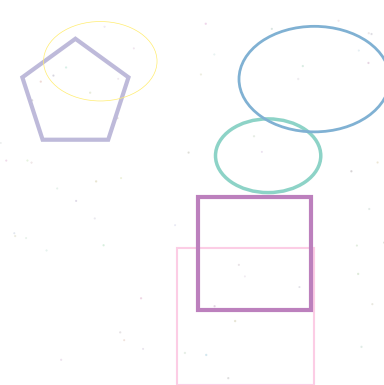[{"shape": "oval", "thickness": 2.5, "radius": 0.68, "center": [0.696, 0.595]}, {"shape": "pentagon", "thickness": 3, "radius": 0.72, "center": [0.196, 0.754]}, {"shape": "oval", "thickness": 2, "radius": 0.98, "center": [0.817, 0.795]}, {"shape": "square", "thickness": 1.5, "radius": 0.89, "center": [0.637, 0.179]}, {"shape": "square", "thickness": 3, "radius": 0.73, "center": [0.662, 0.341]}, {"shape": "oval", "thickness": 0.5, "radius": 0.74, "center": [0.261, 0.841]}]